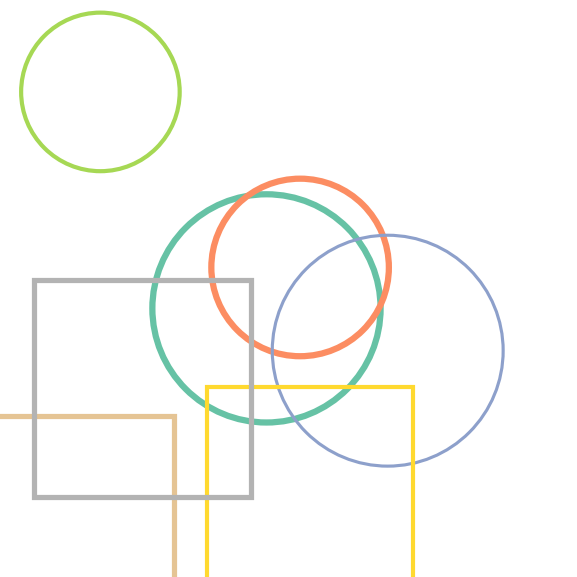[{"shape": "circle", "thickness": 3, "radius": 0.99, "center": [0.461, 0.465]}, {"shape": "circle", "thickness": 3, "radius": 0.77, "center": [0.52, 0.536]}, {"shape": "circle", "thickness": 1.5, "radius": 1.0, "center": [0.671, 0.392]}, {"shape": "circle", "thickness": 2, "radius": 0.69, "center": [0.174, 0.84]}, {"shape": "square", "thickness": 2, "radius": 0.89, "center": [0.537, 0.151]}, {"shape": "square", "thickness": 2.5, "radius": 0.84, "center": [0.134, 0.111]}, {"shape": "square", "thickness": 2.5, "radius": 0.94, "center": [0.247, 0.327]}]